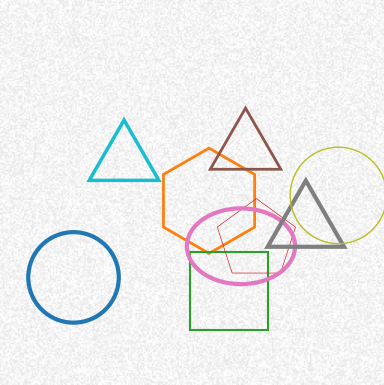[{"shape": "circle", "thickness": 3, "radius": 0.59, "center": [0.191, 0.279]}, {"shape": "hexagon", "thickness": 2, "radius": 0.68, "center": [0.543, 0.478]}, {"shape": "square", "thickness": 1.5, "radius": 0.51, "center": [0.594, 0.244]}, {"shape": "pentagon", "thickness": 0.5, "radius": 0.53, "center": [0.666, 0.377]}, {"shape": "triangle", "thickness": 2, "radius": 0.53, "center": [0.638, 0.613]}, {"shape": "oval", "thickness": 3, "radius": 0.7, "center": [0.626, 0.36]}, {"shape": "triangle", "thickness": 3, "radius": 0.57, "center": [0.794, 0.416]}, {"shape": "circle", "thickness": 1, "radius": 0.63, "center": [0.879, 0.492]}, {"shape": "triangle", "thickness": 2.5, "radius": 0.52, "center": [0.322, 0.584]}]